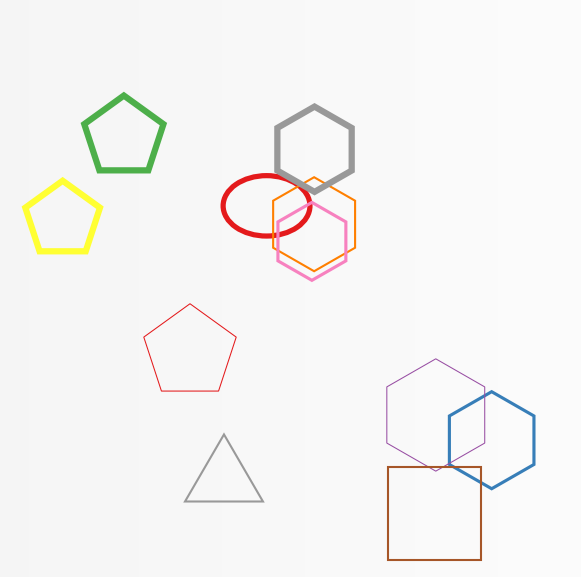[{"shape": "oval", "thickness": 2.5, "radius": 0.37, "center": [0.459, 0.643]}, {"shape": "pentagon", "thickness": 0.5, "radius": 0.42, "center": [0.327, 0.39]}, {"shape": "hexagon", "thickness": 1.5, "radius": 0.42, "center": [0.846, 0.237]}, {"shape": "pentagon", "thickness": 3, "radius": 0.36, "center": [0.213, 0.762]}, {"shape": "hexagon", "thickness": 0.5, "radius": 0.49, "center": [0.75, 0.281]}, {"shape": "hexagon", "thickness": 1, "radius": 0.41, "center": [0.54, 0.611]}, {"shape": "pentagon", "thickness": 3, "radius": 0.34, "center": [0.108, 0.619]}, {"shape": "square", "thickness": 1, "radius": 0.4, "center": [0.748, 0.11]}, {"shape": "hexagon", "thickness": 1.5, "radius": 0.34, "center": [0.537, 0.581]}, {"shape": "hexagon", "thickness": 3, "radius": 0.37, "center": [0.541, 0.741]}, {"shape": "triangle", "thickness": 1, "radius": 0.39, "center": [0.385, 0.169]}]